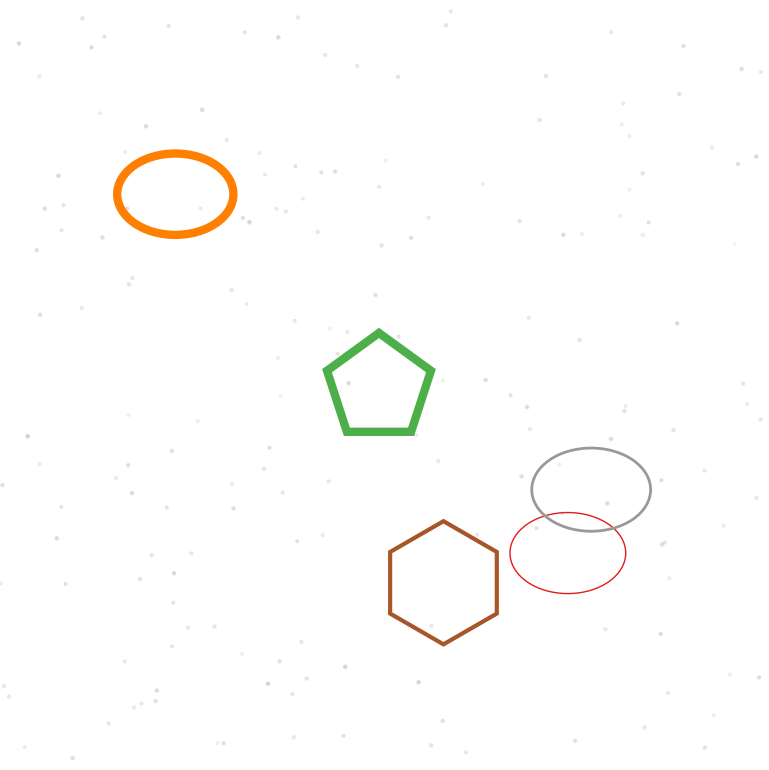[{"shape": "oval", "thickness": 0.5, "radius": 0.38, "center": [0.737, 0.282]}, {"shape": "pentagon", "thickness": 3, "radius": 0.35, "center": [0.492, 0.497]}, {"shape": "oval", "thickness": 3, "radius": 0.38, "center": [0.228, 0.748]}, {"shape": "hexagon", "thickness": 1.5, "radius": 0.4, "center": [0.576, 0.243]}, {"shape": "oval", "thickness": 1, "radius": 0.39, "center": [0.768, 0.364]}]